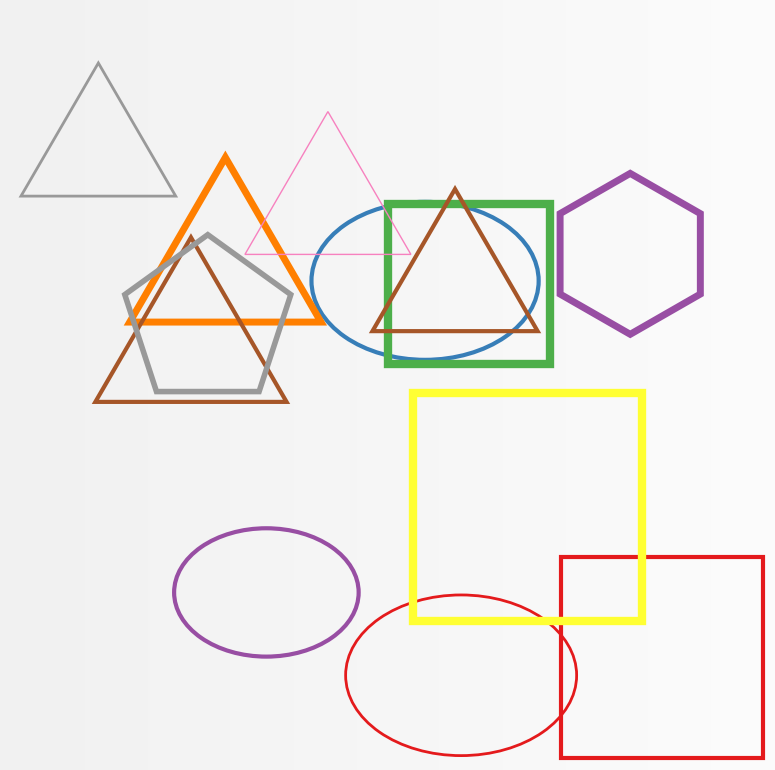[{"shape": "oval", "thickness": 1, "radius": 0.75, "center": [0.595, 0.123]}, {"shape": "square", "thickness": 1.5, "radius": 0.65, "center": [0.855, 0.146]}, {"shape": "oval", "thickness": 1.5, "radius": 0.73, "center": [0.548, 0.635]}, {"shape": "square", "thickness": 3, "radius": 0.52, "center": [0.605, 0.631]}, {"shape": "oval", "thickness": 1.5, "radius": 0.6, "center": [0.344, 0.231]}, {"shape": "hexagon", "thickness": 2.5, "radius": 0.52, "center": [0.813, 0.67]}, {"shape": "triangle", "thickness": 2.5, "radius": 0.71, "center": [0.291, 0.653]}, {"shape": "square", "thickness": 3, "radius": 0.74, "center": [0.68, 0.341]}, {"shape": "triangle", "thickness": 1.5, "radius": 0.71, "center": [0.246, 0.549]}, {"shape": "triangle", "thickness": 1.5, "radius": 0.62, "center": [0.587, 0.631]}, {"shape": "triangle", "thickness": 0.5, "radius": 0.62, "center": [0.423, 0.731]}, {"shape": "pentagon", "thickness": 2, "radius": 0.56, "center": [0.268, 0.583]}, {"shape": "triangle", "thickness": 1, "radius": 0.58, "center": [0.127, 0.803]}]